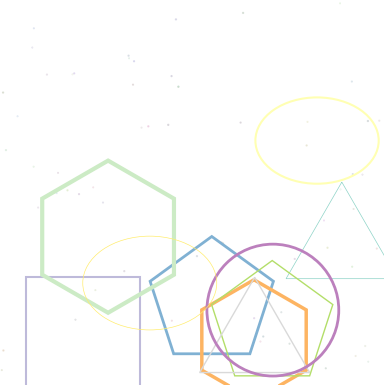[{"shape": "triangle", "thickness": 0.5, "radius": 0.84, "center": [0.888, 0.36]}, {"shape": "oval", "thickness": 1.5, "radius": 0.8, "center": [0.824, 0.635]}, {"shape": "square", "thickness": 1.5, "radius": 0.74, "center": [0.216, 0.133]}, {"shape": "pentagon", "thickness": 2, "radius": 0.84, "center": [0.55, 0.217]}, {"shape": "hexagon", "thickness": 2.5, "radius": 0.78, "center": [0.66, 0.117]}, {"shape": "pentagon", "thickness": 1, "radius": 0.83, "center": [0.707, 0.158]}, {"shape": "triangle", "thickness": 1, "radius": 0.82, "center": [0.661, 0.115]}, {"shape": "circle", "thickness": 2, "radius": 0.86, "center": [0.709, 0.195]}, {"shape": "hexagon", "thickness": 3, "radius": 0.99, "center": [0.281, 0.385]}, {"shape": "oval", "thickness": 0.5, "radius": 0.87, "center": [0.389, 0.265]}]